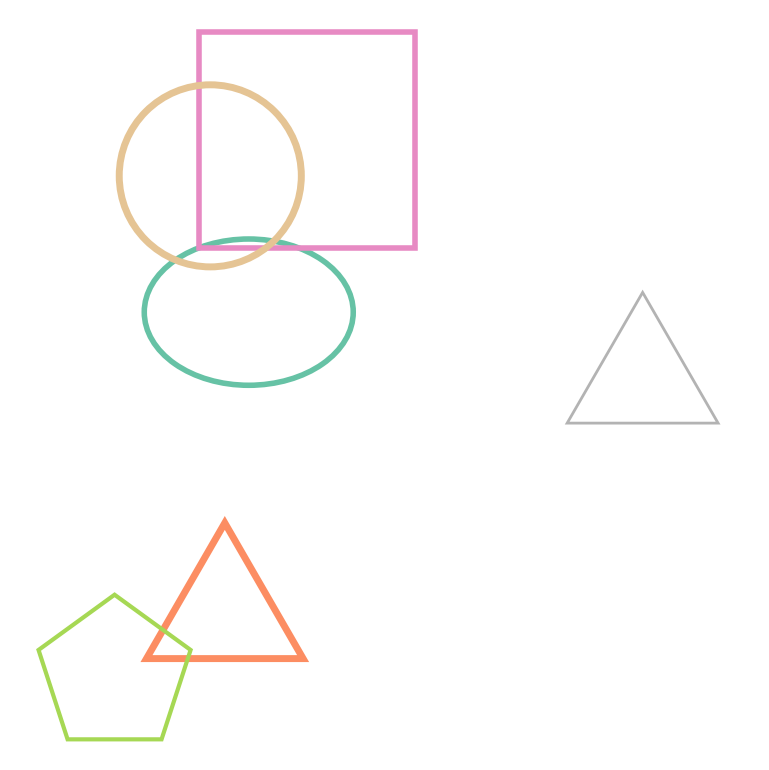[{"shape": "oval", "thickness": 2, "radius": 0.68, "center": [0.323, 0.595]}, {"shape": "triangle", "thickness": 2.5, "radius": 0.59, "center": [0.292, 0.203]}, {"shape": "square", "thickness": 2, "radius": 0.7, "center": [0.399, 0.818]}, {"shape": "pentagon", "thickness": 1.5, "radius": 0.52, "center": [0.149, 0.124]}, {"shape": "circle", "thickness": 2.5, "radius": 0.59, "center": [0.273, 0.772]}, {"shape": "triangle", "thickness": 1, "radius": 0.57, "center": [0.835, 0.507]}]